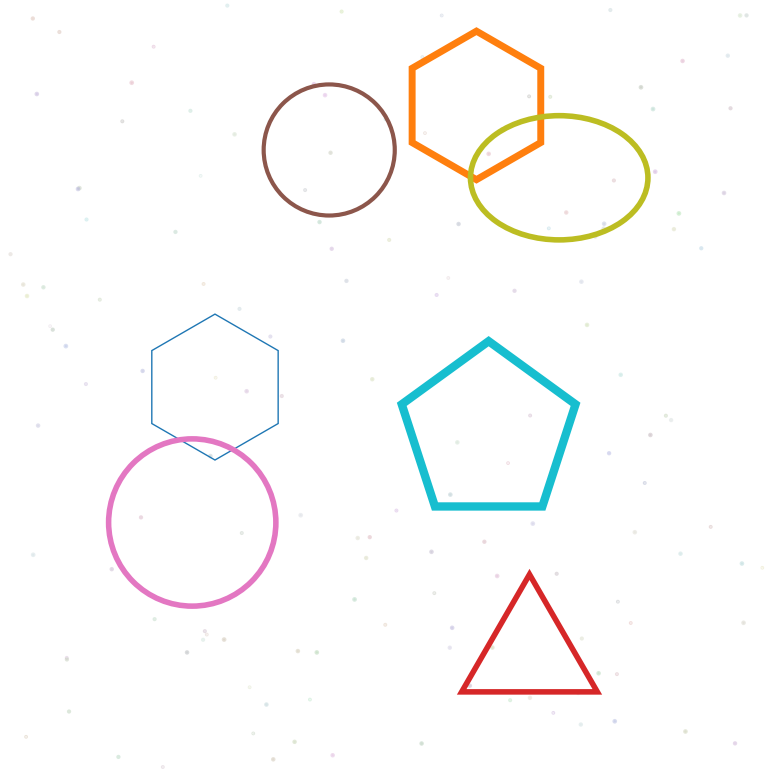[{"shape": "hexagon", "thickness": 0.5, "radius": 0.47, "center": [0.279, 0.497]}, {"shape": "hexagon", "thickness": 2.5, "radius": 0.48, "center": [0.619, 0.863]}, {"shape": "triangle", "thickness": 2, "radius": 0.51, "center": [0.688, 0.152]}, {"shape": "circle", "thickness": 1.5, "radius": 0.43, "center": [0.428, 0.805]}, {"shape": "circle", "thickness": 2, "radius": 0.54, "center": [0.25, 0.321]}, {"shape": "oval", "thickness": 2, "radius": 0.58, "center": [0.726, 0.769]}, {"shape": "pentagon", "thickness": 3, "radius": 0.59, "center": [0.635, 0.438]}]